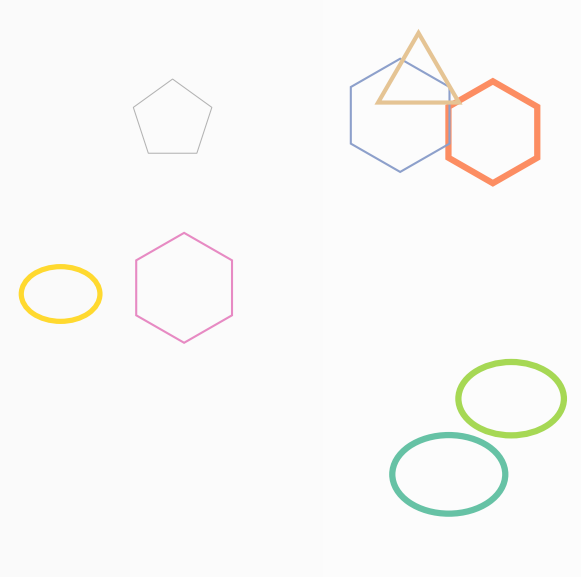[{"shape": "oval", "thickness": 3, "radius": 0.49, "center": [0.772, 0.178]}, {"shape": "hexagon", "thickness": 3, "radius": 0.44, "center": [0.848, 0.77]}, {"shape": "hexagon", "thickness": 1, "radius": 0.49, "center": [0.688, 0.799]}, {"shape": "hexagon", "thickness": 1, "radius": 0.48, "center": [0.317, 0.501]}, {"shape": "oval", "thickness": 3, "radius": 0.45, "center": [0.879, 0.309]}, {"shape": "oval", "thickness": 2.5, "radius": 0.34, "center": [0.104, 0.49]}, {"shape": "triangle", "thickness": 2, "radius": 0.4, "center": [0.72, 0.862]}, {"shape": "pentagon", "thickness": 0.5, "radius": 0.36, "center": [0.297, 0.791]}]